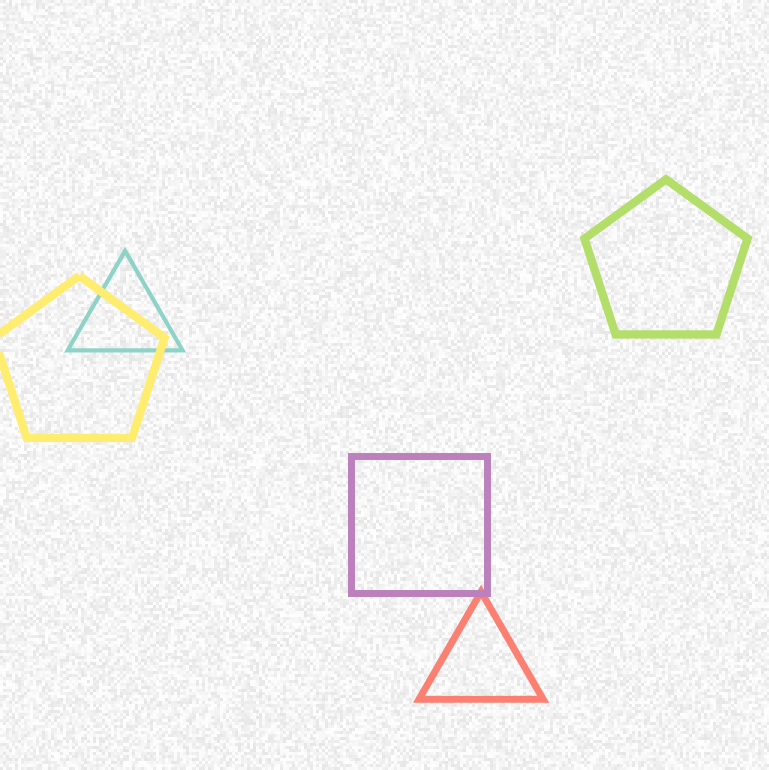[{"shape": "triangle", "thickness": 1.5, "radius": 0.43, "center": [0.162, 0.588]}, {"shape": "triangle", "thickness": 2.5, "radius": 0.47, "center": [0.625, 0.138]}, {"shape": "pentagon", "thickness": 3, "radius": 0.56, "center": [0.865, 0.656]}, {"shape": "square", "thickness": 2.5, "radius": 0.44, "center": [0.544, 0.319]}, {"shape": "pentagon", "thickness": 3, "radius": 0.58, "center": [0.103, 0.525]}]